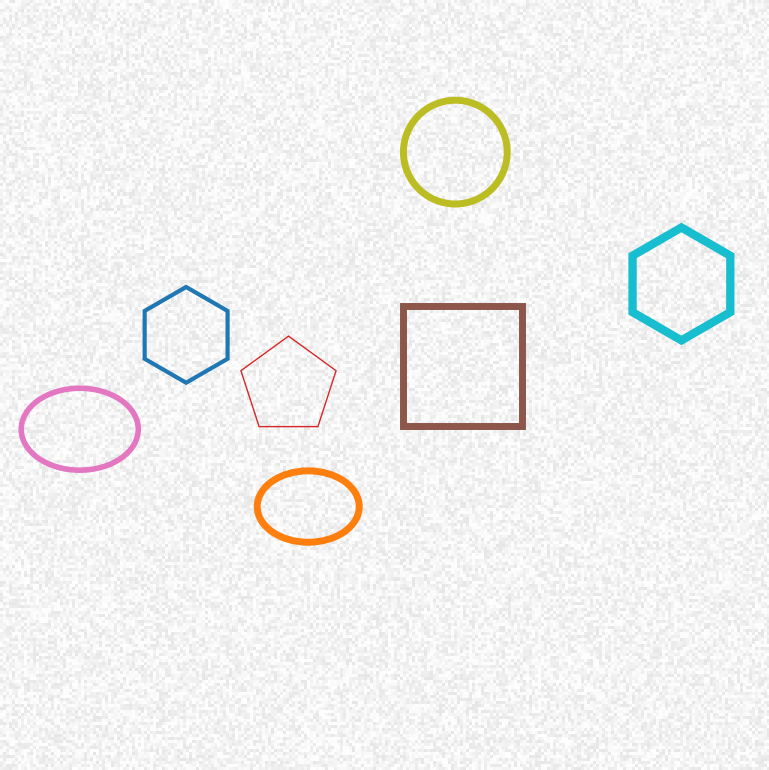[{"shape": "hexagon", "thickness": 1.5, "radius": 0.31, "center": [0.242, 0.565]}, {"shape": "oval", "thickness": 2.5, "radius": 0.33, "center": [0.4, 0.342]}, {"shape": "pentagon", "thickness": 0.5, "radius": 0.32, "center": [0.375, 0.499]}, {"shape": "square", "thickness": 2.5, "radius": 0.39, "center": [0.601, 0.525]}, {"shape": "oval", "thickness": 2, "radius": 0.38, "center": [0.104, 0.443]}, {"shape": "circle", "thickness": 2.5, "radius": 0.34, "center": [0.591, 0.802]}, {"shape": "hexagon", "thickness": 3, "radius": 0.37, "center": [0.885, 0.631]}]